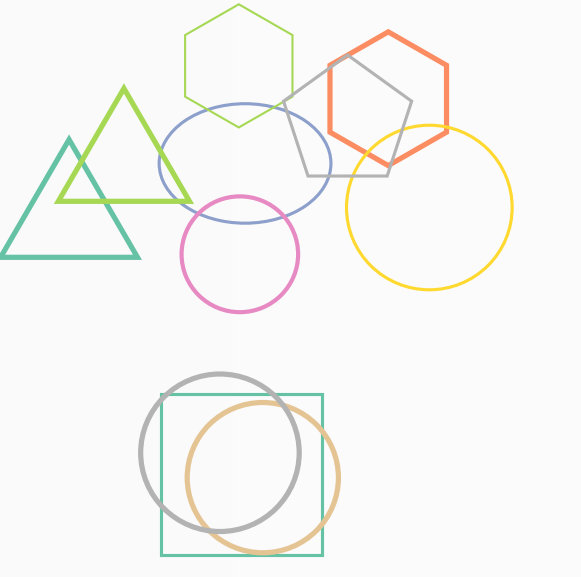[{"shape": "triangle", "thickness": 2.5, "radius": 0.68, "center": [0.119, 0.622]}, {"shape": "square", "thickness": 1.5, "radius": 0.69, "center": [0.416, 0.178]}, {"shape": "hexagon", "thickness": 2.5, "radius": 0.58, "center": [0.668, 0.828]}, {"shape": "oval", "thickness": 1.5, "radius": 0.74, "center": [0.422, 0.716]}, {"shape": "circle", "thickness": 2, "radius": 0.5, "center": [0.413, 0.559]}, {"shape": "triangle", "thickness": 2.5, "radius": 0.65, "center": [0.213, 0.716]}, {"shape": "hexagon", "thickness": 1, "radius": 0.53, "center": [0.411, 0.885]}, {"shape": "circle", "thickness": 1.5, "radius": 0.71, "center": [0.739, 0.64]}, {"shape": "circle", "thickness": 2.5, "radius": 0.65, "center": [0.452, 0.172]}, {"shape": "circle", "thickness": 2.5, "radius": 0.68, "center": [0.378, 0.215]}, {"shape": "pentagon", "thickness": 1.5, "radius": 0.58, "center": [0.598, 0.788]}]